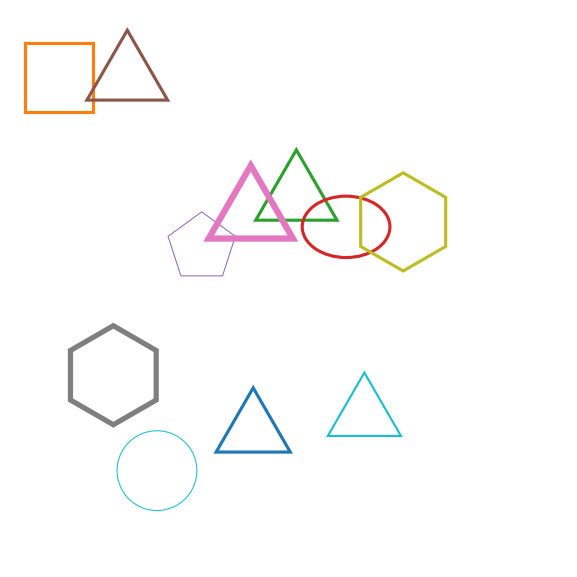[{"shape": "triangle", "thickness": 1.5, "radius": 0.37, "center": [0.438, 0.253]}, {"shape": "square", "thickness": 1.5, "radius": 0.3, "center": [0.103, 0.865]}, {"shape": "triangle", "thickness": 1.5, "radius": 0.41, "center": [0.513, 0.658]}, {"shape": "oval", "thickness": 1.5, "radius": 0.38, "center": [0.599, 0.606]}, {"shape": "pentagon", "thickness": 0.5, "radius": 0.31, "center": [0.349, 0.571]}, {"shape": "triangle", "thickness": 1.5, "radius": 0.4, "center": [0.22, 0.866]}, {"shape": "triangle", "thickness": 3, "radius": 0.42, "center": [0.434, 0.628]}, {"shape": "hexagon", "thickness": 2.5, "radius": 0.43, "center": [0.196, 0.349]}, {"shape": "hexagon", "thickness": 1.5, "radius": 0.42, "center": [0.698, 0.615]}, {"shape": "triangle", "thickness": 1, "radius": 0.37, "center": [0.631, 0.281]}, {"shape": "circle", "thickness": 0.5, "radius": 0.35, "center": [0.272, 0.184]}]